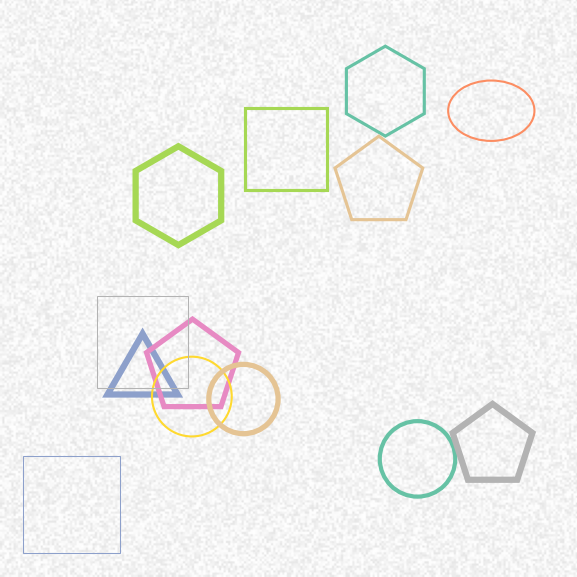[{"shape": "hexagon", "thickness": 1.5, "radius": 0.39, "center": [0.667, 0.841]}, {"shape": "circle", "thickness": 2, "radius": 0.33, "center": [0.723, 0.205]}, {"shape": "oval", "thickness": 1, "radius": 0.37, "center": [0.851, 0.807]}, {"shape": "square", "thickness": 0.5, "radius": 0.42, "center": [0.123, 0.126]}, {"shape": "triangle", "thickness": 3, "radius": 0.35, "center": [0.247, 0.351]}, {"shape": "pentagon", "thickness": 2.5, "radius": 0.42, "center": [0.333, 0.363]}, {"shape": "hexagon", "thickness": 3, "radius": 0.43, "center": [0.309, 0.66]}, {"shape": "square", "thickness": 1.5, "radius": 0.35, "center": [0.495, 0.741]}, {"shape": "circle", "thickness": 1, "radius": 0.35, "center": [0.332, 0.312]}, {"shape": "circle", "thickness": 2.5, "radius": 0.3, "center": [0.422, 0.308]}, {"shape": "pentagon", "thickness": 1.5, "radius": 0.4, "center": [0.656, 0.683]}, {"shape": "square", "thickness": 0.5, "radius": 0.4, "center": [0.247, 0.406]}, {"shape": "pentagon", "thickness": 3, "radius": 0.36, "center": [0.853, 0.227]}]